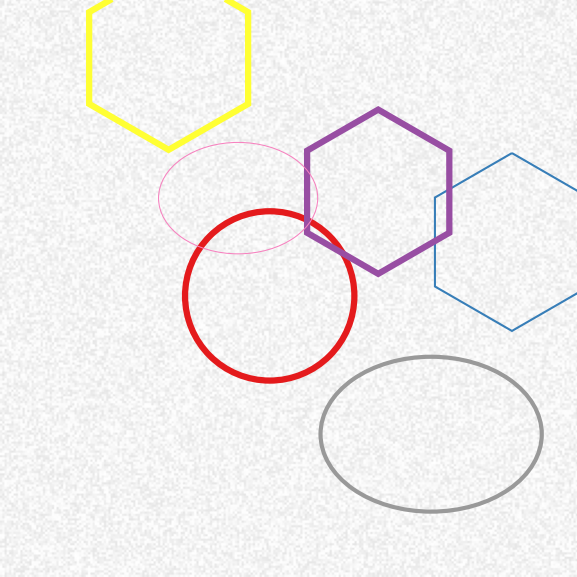[{"shape": "circle", "thickness": 3, "radius": 0.73, "center": [0.467, 0.487]}, {"shape": "hexagon", "thickness": 1, "radius": 0.77, "center": [0.886, 0.58]}, {"shape": "hexagon", "thickness": 3, "radius": 0.71, "center": [0.655, 0.667]}, {"shape": "hexagon", "thickness": 3, "radius": 0.79, "center": [0.292, 0.899]}, {"shape": "oval", "thickness": 0.5, "radius": 0.69, "center": [0.412, 0.656]}, {"shape": "oval", "thickness": 2, "radius": 0.96, "center": [0.747, 0.247]}]